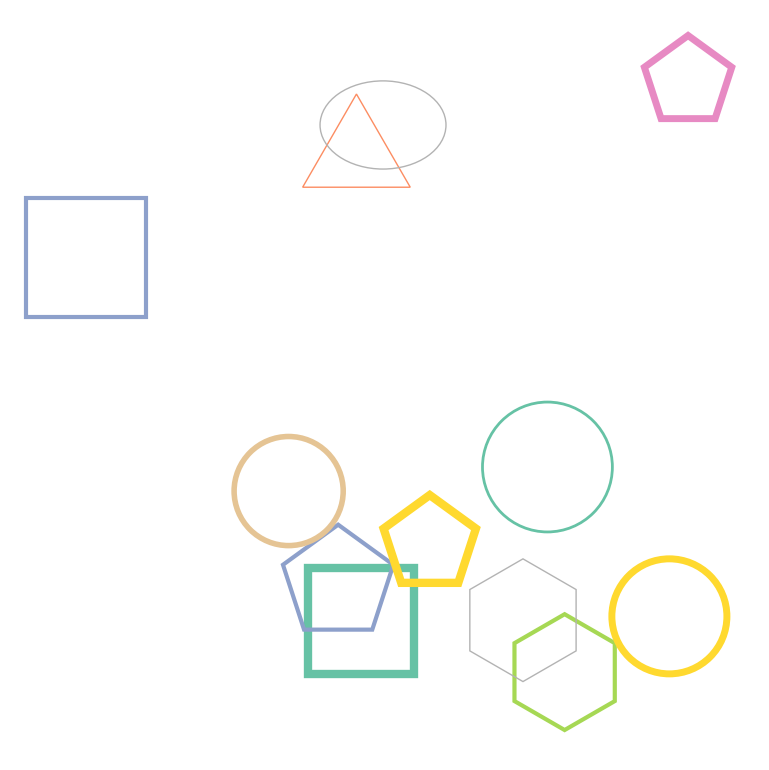[{"shape": "circle", "thickness": 1, "radius": 0.42, "center": [0.711, 0.394]}, {"shape": "square", "thickness": 3, "radius": 0.34, "center": [0.469, 0.194]}, {"shape": "triangle", "thickness": 0.5, "radius": 0.4, "center": [0.463, 0.797]}, {"shape": "pentagon", "thickness": 1.5, "radius": 0.38, "center": [0.439, 0.243]}, {"shape": "square", "thickness": 1.5, "radius": 0.39, "center": [0.111, 0.666]}, {"shape": "pentagon", "thickness": 2.5, "radius": 0.3, "center": [0.894, 0.894]}, {"shape": "hexagon", "thickness": 1.5, "radius": 0.38, "center": [0.733, 0.127]}, {"shape": "circle", "thickness": 2.5, "radius": 0.37, "center": [0.869, 0.2]}, {"shape": "pentagon", "thickness": 3, "radius": 0.32, "center": [0.558, 0.294]}, {"shape": "circle", "thickness": 2, "radius": 0.35, "center": [0.375, 0.362]}, {"shape": "oval", "thickness": 0.5, "radius": 0.41, "center": [0.497, 0.838]}, {"shape": "hexagon", "thickness": 0.5, "radius": 0.4, "center": [0.679, 0.195]}]